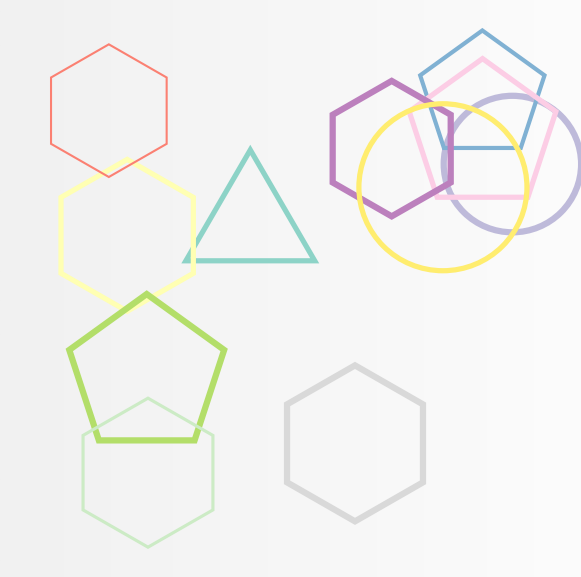[{"shape": "triangle", "thickness": 2.5, "radius": 0.64, "center": [0.431, 0.612]}, {"shape": "hexagon", "thickness": 2.5, "radius": 0.66, "center": [0.219, 0.592]}, {"shape": "circle", "thickness": 3, "radius": 0.59, "center": [0.882, 0.715]}, {"shape": "hexagon", "thickness": 1, "radius": 0.57, "center": [0.187, 0.808]}, {"shape": "pentagon", "thickness": 2, "radius": 0.56, "center": [0.83, 0.834]}, {"shape": "pentagon", "thickness": 3, "radius": 0.7, "center": [0.252, 0.35]}, {"shape": "pentagon", "thickness": 2.5, "radius": 0.66, "center": [0.83, 0.765]}, {"shape": "hexagon", "thickness": 3, "radius": 0.68, "center": [0.611, 0.231]}, {"shape": "hexagon", "thickness": 3, "radius": 0.59, "center": [0.674, 0.742]}, {"shape": "hexagon", "thickness": 1.5, "radius": 0.65, "center": [0.255, 0.181]}, {"shape": "circle", "thickness": 2.5, "radius": 0.72, "center": [0.762, 0.675]}]